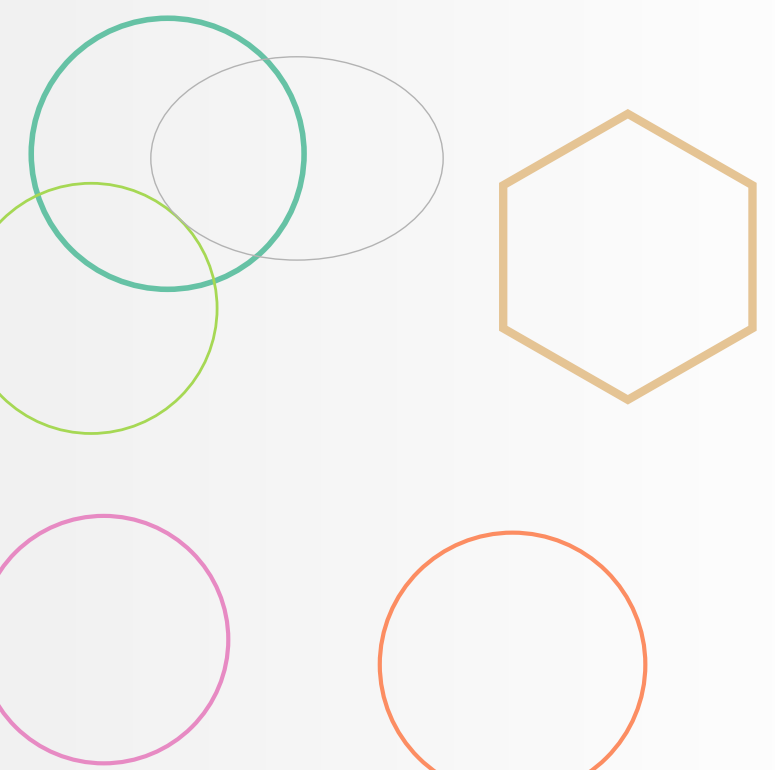[{"shape": "circle", "thickness": 2, "radius": 0.88, "center": [0.216, 0.8]}, {"shape": "circle", "thickness": 1.5, "radius": 0.86, "center": [0.661, 0.137]}, {"shape": "circle", "thickness": 1.5, "radius": 0.8, "center": [0.134, 0.169]}, {"shape": "circle", "thickness": 1, "radius": 0.81, "center": [0.118, 0.599]}, {"shape": "hexagon", "thickness": 3, "radius": 0.93, "center": [0.81, 0.667]}, {"shape": "oval", "thickness": 0.5, "radius": 0.94, "center": [0.383, 0.794]}]